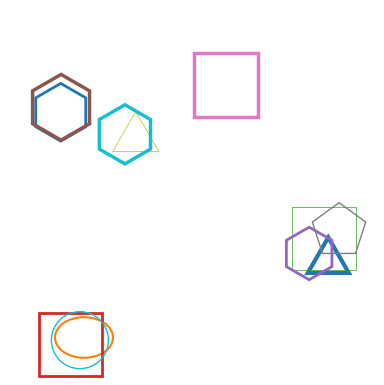[{"shape": "triangle", "thickness": 3, "radius": 0.31, "center": [0.853, 0.322]}, {"shape": "hexagon", "thickness": 2, "radius": 0.37, "center": [0.158, 0.708]}, {"shape": "oval", "thickness": 1.5, "radius": 0.38, "center": [0.218, 0.123]}, {"shape": "square", "thickness": 0.5, "radius": 0.41, "center": [0.841, 0.38]}, {"shape": "square", "thickness": 2, "radius": 0.41, "center": [0.184, 0.105]}, {"shape": "hexagon", "thickness": 2, "radius": 0.34, "center": [0.803, 0.342]}, {"shape": "hexagon", "thickness": 2.5, "radius": 0.43, "center": [0.159, 0.721]}, {"shape": "square", "thickness": 2.5, "radius": 0.42, "center": [0.587, 0.779]}, {"shape": "pentagon", "thickness": 1, "radius": 0.36, "center": [0.881, 0.401]}, {"shape": "triangle", "thickness": 0.5, "radius": 0.35, "center": [0.353, 0.641]}, {"shape": "circle", "thickness": 1, "radius": 0.37, "center": [0.208, 0.116]}, {"shape": "hexagon", "thickness": 2.5, "radius": 0.38, "center": [0.324, 0.651]}]